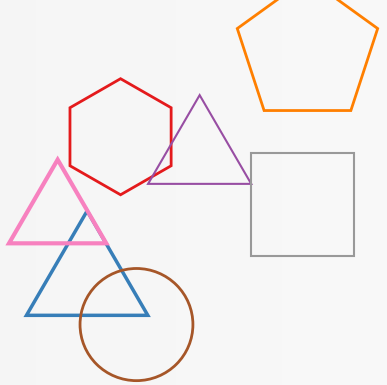[{"shape": "hexagon", "thickness": 2, "radius": 0.75, "center": [0.311, 0.645]}, {"shape": "triangle", "thickness": 2.5, "radius": 0.9, "center": [0.225, 0.271]}, {"shape": "triangle", "thickness": 1.5, "radius": 0.77, "center": [0.515, 0.599]}, {"shape": "pentagon", "thickness": 2, "radius": 0.95, "center": [0.793, 0.867]}, {"shape": "circle", "thickness": 2, "radius": 0.73, "center": [0.352, 0.157]}, {"shape": "triangle", "thickness": 3, "radius": 0.72, "center": [0.149, 0.44]}, {"shape": "square", "thickness": 1.5, "radius": 0.67, "center": [0.78, 0.47]}]